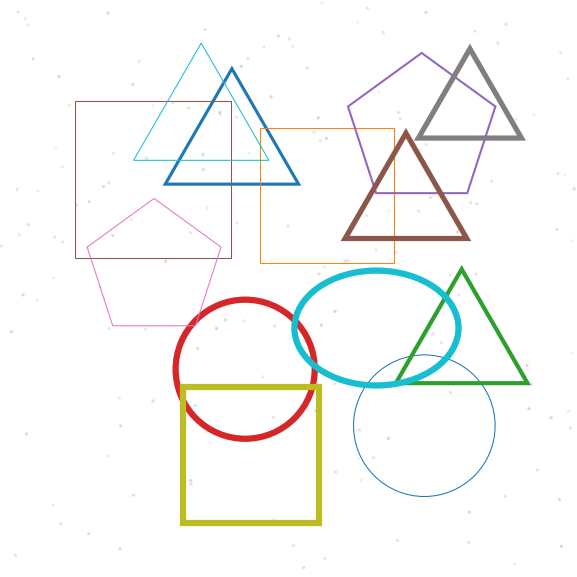[{"shape": "triangle", "thickness": 1.5, "radius": 0.67, "center": [0.402, 0.747]}, {"shape": "circle", "thickness": 0.5, "radius": 0.61, "center": [0.735, 0.262]}, {"shape": "square", "thickness": 0.5, "radius": 0.58, "center": [0.567, 0.66]}, {"shape": "triangle", "thickness": 2, "radius": 0.66, "center": [0.799, 0.401]}, {"shape": "circle", "thickness": 3, "radius": 0.6, "center": [0.425, 0.36]}, {"shape": "pentagon", "thickness": 1, "radius": 0.67, "center": [0.73, 0.773]}, {"shape": "square", "thickness": 0.5, "radius": 0.68, "center": [0.265, 0.689]}, {"shape": "triangle", "thickness": 2.5, "radius": 0.61, "center": [0.703, 0.647]}, {"shape": "pentagon", "thickness": 0.5, "radius": 0.61, "center": [0.267, 0.534]}, {"shape": "triangle", "thickness": 2.5, "radius": 0.52, "center": [0.814, 0.812]}, {"shape": "square", "thickness": 3, "radius": 0.59, "center": [0.435, 0.211]}, {"shape": "triangle", "thickness": 0.5, "radius": 0.68, "center": [0.348, 0.789]}, {"shape": "oval", "thickness": 3, "radius": 0.71, "center": [0.652, 0.431]}]